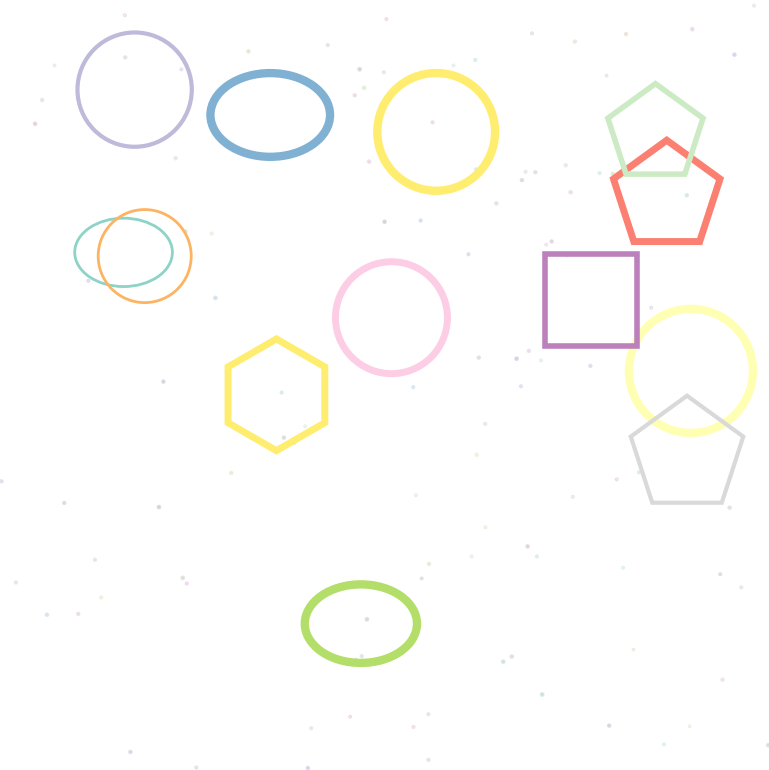[{"shape": "oval", "thickness": 1, "radius": 0.32, "center": [0.16, 0.672]}, {"shape": "circle", "thickness": 3, "radius": 0.4, "center": [0.897, 0.518]}, {"shape": "circle", "thickness": 1.5, "radius": 0.37, "center": [0.175, 0.884]}, {"shape": "pentagon", "thickness": 2.5, "radius": 0.36, "center": [0.866, 0.745]}, {"shape": "oval", "thickness": 3, "radius": 0.39, "center": [0.351, 0.851]}, {"shape": "circle", "thickness": 1, "radius": 0.3, "center": [0.188, 0.667]}, {"shape": "oval", "thickness": 3, "radius": 0.36, "center": [0.469, 0.19]}, {"shape": "circle", "thickness": 2.5, "radius": 0.36, "center": [0.508, 0.587]}, {"shape": "pentagon", "thickness": 1.5, "radius": 0.38, "center": [0.892, 0.409]}, {"shape": "square", "thickness": 2, "radius": 0.3, "center": [0.767, 0.61]}, {"shape": "pentagon", "thickness": 2, "radius": 0.32, "center": [0.851, 0.826]}, {"shape": "hexagon", "thickness": 2.5, "radius": 0.36, "center": [0.359, 0.487]}, {"shape": "circle", "thickness": 3, "radius": 0.38, "center": [0.566, 0.829]}]